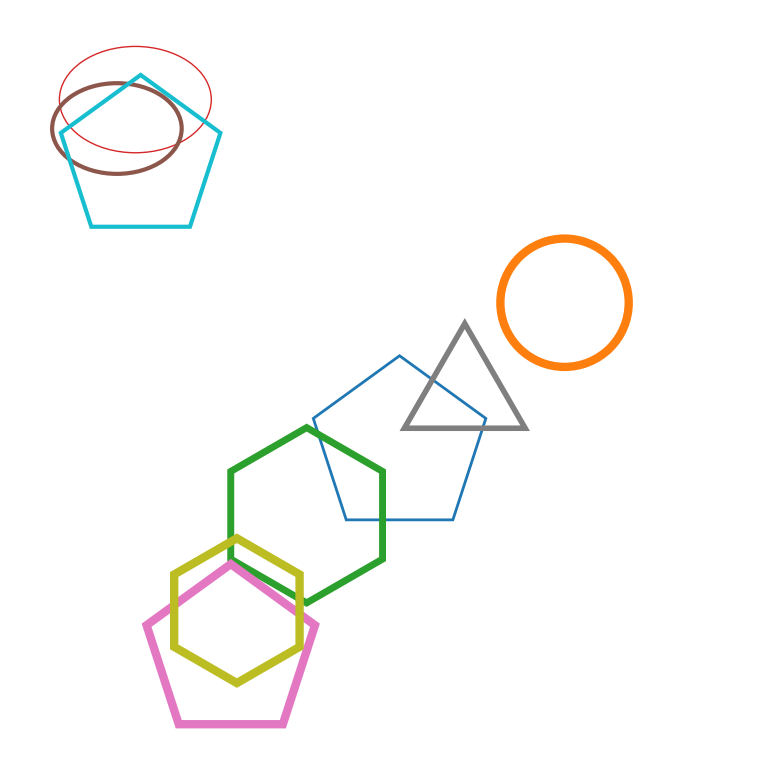[{"shape": "pentagon", "thickness": 1, "radius": 0.59, "center": [0.519, 0.42]}, {"shape": "circle", "thickness": 3, "radius": 0.42, "center": [0.733, 0.607]}, {"shape": "hexagon", "thickness": 2.5, "radius": 0.57, "center": [0.398, 0.331]}, {"shape": "oval", "thickness": 0.5, "radius": 0.49, "center": [0.176, 0.871]}, {"shape": "oval", "thickness": 1.5, "radius": 0.42, "center": [0.152, 0.833]}, {"shape": "pentagon", "thickness": 3, "radius": 0.57, "center": [0.3, 0.152]}, {"shape": "triangle", "thickness": 2, "radius": 0.45, "center": [0.604, 0.489]}, {"shape": "hexagon", "thickness": 3, "radius": 0.47, "center": [0.308, 0.207]}, {"shape": "pentagon", "thickness": 1.5, "radius": 0.54, "center": [0.183, 0.794]}]